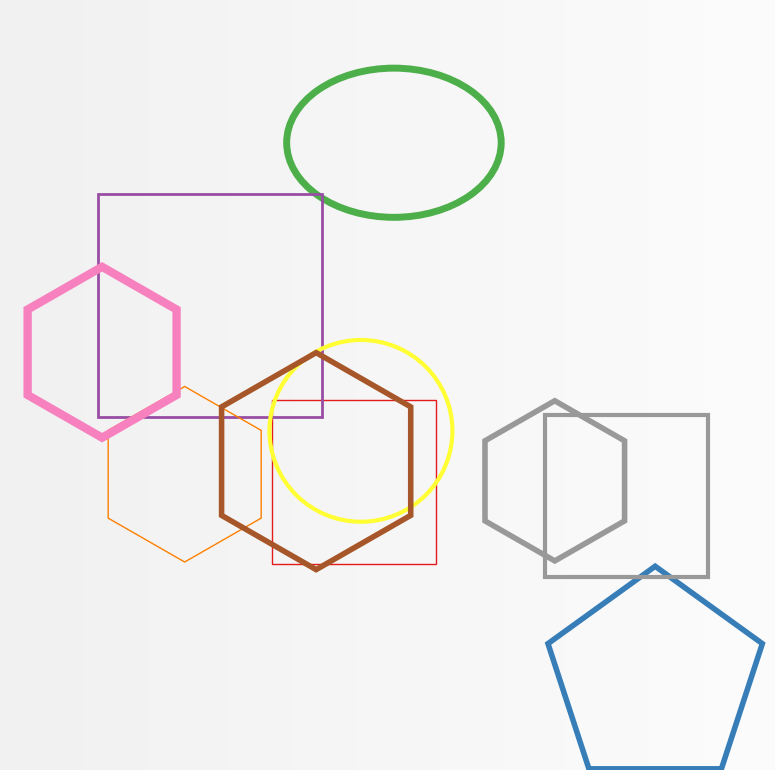[{"shape": "square", "thickness": 0.5, "radius": 0.53, "center": [0.457, 0.374]}, {"shape": "pentagon", "thickness": 2, "radius": 0.73, "center": [0.845, 0.119]}, {"shape": "oval", "thickness": 2.5, "radius": 0.69, "center": [0.508, 0.815]}, {"shape": "square", "thickness": 1, "radius": 0.72, "center": [0.271, 0.603]}, {"shape": "hexagon", "thickness": 0.5, "radius": 0.57, "center": [0.238, 0.384]}, {"shape": "circle", "thickness": 1.5, "radius": 0.59, "center": [0.466, 0.44]}, {"shape": "hexagon", "thickness": 2, "radius": 0.7, "center": [0.408, 0.401]}, {"shape": "hexagon", "thickness": 3, "radius": 0.55, "center": [0.132, 0.543]}, {"shape": "square", "thickness": 1.5, "radius": 0.53, "center": [0.808, 0.356]}, {"shape": "hexagon", "thickness": 2, "radius": 0.52, "center": [0.716, 0.376]}]